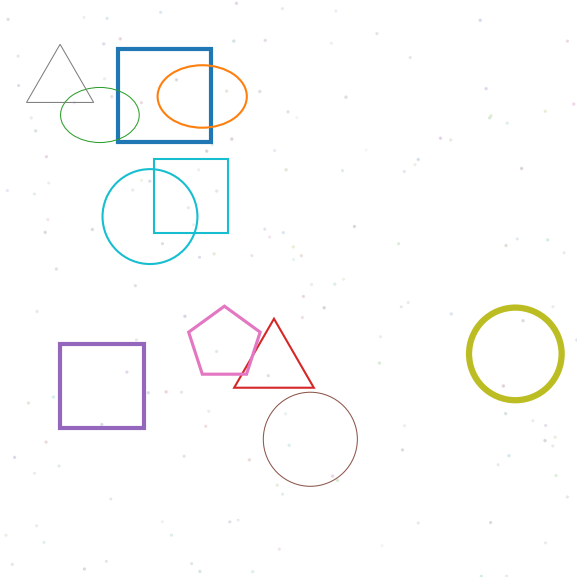[{"shape": "square", "thickness": 2, "radius": 0.4, "center": [0.285, 0.834]}, {"shape": "oval", "thickness": 1, "radius": 0.39, "center": [0.35, 0.832]}, {"shape": "oval", "thickness": 0.5, "radius": 0.34, "center": [0.173, 0.8]}, {"shape": "triangle", "thickness": 1, "radius": 0.4, "center": [0.474, 0.368]}, {"shape": "square", "thickness": 2, "radius": 0.37, "center": [0.176, 0.331]}, {"shape": "circle", "thickness": 0.5, "radius": 0.41, "center": [0.537, 0.238]}, {"shape": "pentagon", "thickness": 1.5, "radius": 0.33, "center": [0.389, 0.404]}, {"shape": "triangle", "thickness": 0.5, "radius": 0.34, "center": [0.104, 0.855]}, {"shape": "circle", "thickness": 3, "radius": 0.4, "center": [0.892, 0.386]}, {"shape": "circle", "thickness": 1, "radius": 0.41, "center": [0.26, 0.624]}, {"shape": "square", "thickness": 1, "radius": 0.32, "center": [0.331, 0.66]}]